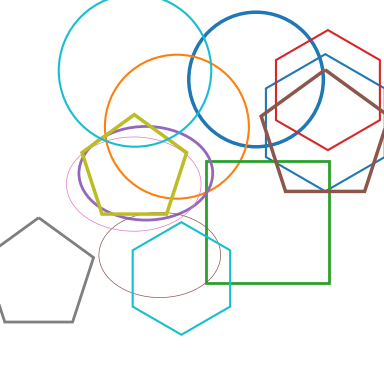[{"shape": "hexagon", "thickness": 1.5, "radius": 0.89, "center": [0.845, 0.681]}, {"shape": "circle", "thickness": 2.5, "radius": 0.87, "center": [0.665, 0.794]}, {"shape": "circle", "thickness": 1.5, "radius": 0.93, "center": [0.459, 0.671]}, {"shape": "square", "thickness": 2, "radius": 0.8, "center": [0.695, 0.423]}, {"shape": "hexagon", "thickness": 1.5, "radius": 0.78, "center": [0.852, 0.766]}, {"shape": "oval", "thickness": 2, "radius": 0.87, "center": [0.379, 0.55]}, {"shape": "pentagon", "thickness": 2.5, "radius": 0.87, "center": [0.844, 0.644]}, {"shape": "oval", "thickness": 0.5, "radius": 0.79, "center": [0.415, 0.338]}, {"shape": "oval", "thickness": 0.5, "radius": 0.87, "center": [0.347, 0.522]}, {"shape": "pentagon", "thickness": 2, "radius": 0.75, "center": [0.1, 0.285]}, {"shape": "pentagon", "thickness": 2.5, "radius": 0.71, "center": [0.349, 0.559]}, {"shape": "circle", "thickness": 1.5, "radius": 0.99, "center": [0.351, 0.817]}, {"shape": "hexagon", "thickness": 1.5, "radius": 0.73, "center": [0.471, 0.277]}]